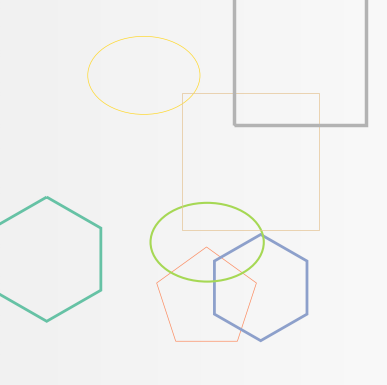[{"shape": "hexagon", "thickness": 2, "radius": 0.81, "center": [0.121, 0.327]}, {"shape": "pentagon", "thickness": 0.5, "radius": 0.68, "center": [0.533, 0.223]}, {"shape": "hexagon", "thickness": 2, "radius": 0.69, "center": [0.673, 0.253]}, {"shape": "oval", "thickness": 1.5, "radius": 0.73, "center": [0.535, 0.371]}, {"shape": "oval", "thickness": 0.5, "radius": 0.72, "center": [0.371, 0.804]}, {"shape": "square", "thickness": 0.5, "radius": 0.89, "center": [0.646, 0.581]}, {"shape": "square", "thickness": 2.5, "radius": 0.85, "center": [0.774, 0.844]}]